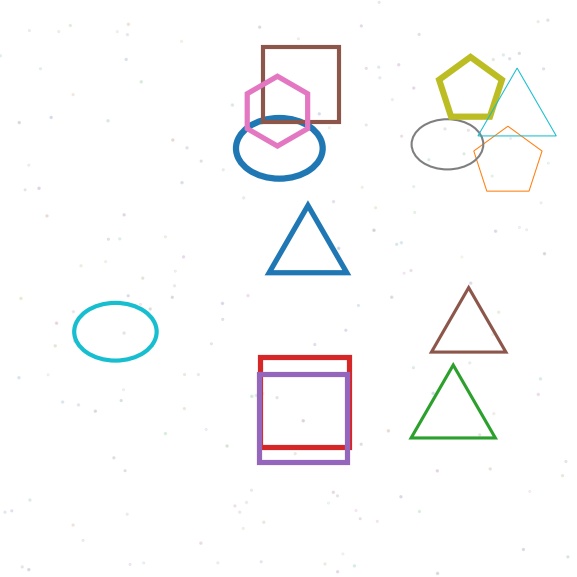[{"shape": "triangle", "thickness": 2.5, "radius": 0.39, "center": [0.533, 0.566]}, {"shape": "oval", "thickness": 3, "radius": 0.38, "center": [0.484, 0.742]}, {"shape": "pentagon", "thickness": 0.5, "radius": 0.31, "center": [0.88, 0.718]}, {"shape": "triangle", "thickness": 1.5, "radius": 0.42, "center": [0.785, 0.283]}, {"shape": "square", "thickness": 2.5, "radius": 0.39, "center": [0.527, 0.303]}, {"shape": "square", "thickness": 2.5, "radius": 0.38, "center": [0.524, 0.275]}, {"shape": "square", "thickness": 2, "radius": 0.33, "center": [0.521, 0.853]}, {"shape": "triangle", "thickness": 1.5, "radius": 0.37, "center": [0.812, 0.427]}, {"shape": "hexagon", "thickness": 2.5, "radius": 0.3, "center": [0.48, 0.807]}, {"shape": "oval", "thickness": 1, "radius": 0.31, "center": [0.775, 0.749]}, {"shape": "pentagon", "thickness": 3, "radius": 0.29, "center": [0.815, 0.843]}, {"shape": "triangle", "thickness": 0.5, "radius": 0.39, "center": [0.895, 0.803]}, {"shape": "oval", "thickness": 2, "radius": 0.36, "center": [0.2, 0.425]}]